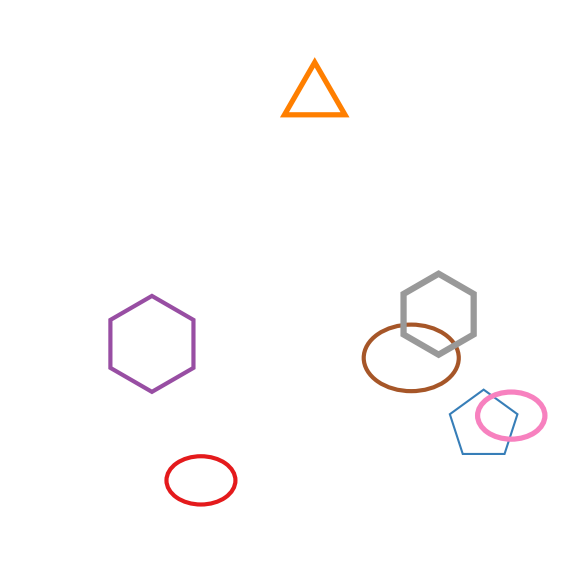[{"shape": "oval", "thickness": 2, "radius": 0.3, "center": [0.348, 0.167]}, {"shape": "pentagon", "thickness": 1, "radius": 0.31, "center": [0.837, 0.263]}, {"shape": "hexagon", "thickness": 2, "radius": 0.42, "center": [0.263, 0.404]}, {"shape": "triangle", "thickness": 2.5, "radius": 0.3, "center": [0.545, 0.831]}, {"shape": "oval", "thickness": 2, "radius": 0.41, "center": [0.712, 0.379]}, {"shape": "oval", "thickness": 2.5, "radius": 0.29, "center": [0.885, 0.279]}, {"shape": "hexagon", "thickness": 3, "radius": 0.35, "center": [0.76, 0.455]}]